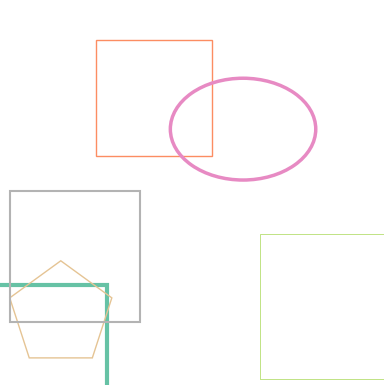[{"shape": "square", "thickness": 3, "radius": 0.71, "center": [0.136, 0.119]}, {"shape": "square", "thickness": 1, "radius": 0.75, "center": [0.4, 0.746]}, {"shape": "oval", "thickness": 2.5, "radius": 0.94, "center": [0.631, 0.665]}, {"shape": "square", "thickness": 0.5, "radius": 0.94, "center": [0.864, 0.204]}, {"shape": "pentagon", "thickness": 1, "radius": 0.7, "center": [0.158, 0.183]}, {"shape": "square", "thickness": 1.5, "radius": 0.85, "center": [0.194, 0.334]}]